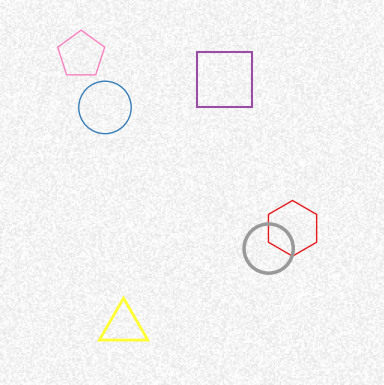[{"shape": "hexagon", "thickness": 1, "radius": 0.36, "center": [0.76, 0.407]}, {"shape": "circle", "thickness": 1, "radius": 0.34, "center": [0.273, 0.721]}, {"shape": "square", "thickness": 1.5, "radius": 0.35, "center": [0.583, 0.794]}, {"shape": "triangle", "thickness": 2, "radius": 0.36, "center": [0.321, 0.153]}, {"shape": "pentagon", "thickness": 1, "radius": 0.32, "center": [0.211, 0.858]}, {"shape": "circle", "thickness": 2.5, "radius": 0.32, "center": [0.698, 0.354]}]